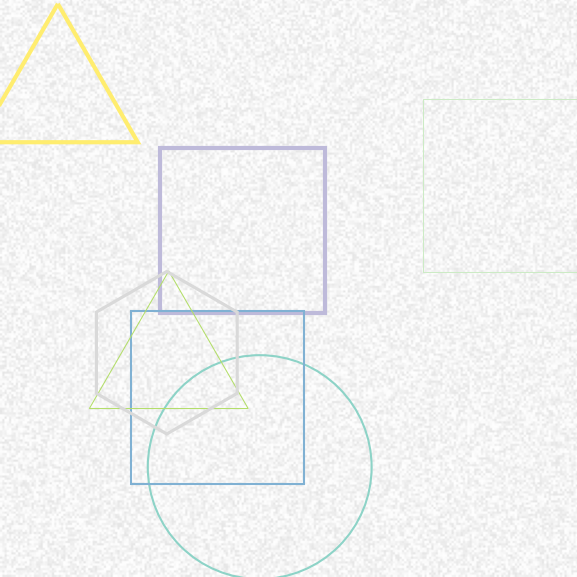[{"shape": "circle", "thickness": 1, "radius": 0.97, "center": [0.45, 0.19]}, {"shape": "square", "thickness": 2, "radius": 0.71, "center": [0.42, 0.6]}, {"shape": "square", "thickness": 1, "radius": 0.75, "center": [0.377, 0.31]}, {"shape": "triangle", "thickness": 0.5, "radius": 0.79, "center": [0.292, 0.371]}, {"shape": "hexagon", "thickness": 1.5, "radius": 0.7, "center": [0.289, 0.388]}, {"shape": "square", "thickness": 0.5, "radius": 0.75, "center": [0.883, 0.678]}, {"shape": "triangle", "thickness": 2, "radius": 0.8, "center": [0.1, 0.833]}]